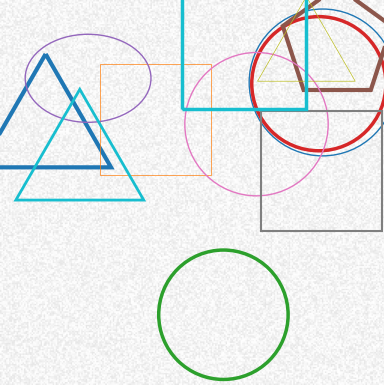[{"shape": "circle", "thickness": 1, "radius": 0.95, "center": [0.838, 0.786]}, {"shape": "triangle", "thickness": 3, "radius": 0.98, "center": [0.118, 0.663]}, {"shape": "square", "thickness": 0.5, "radius": 0.72, "center": [0.405, 0.689]}, {"shape": "circle", "thickness": 2.5, "radius": 0.84, "center": [0.58, 0.182]}, {"shape": "circle", "thickness": 2.5, "radius": 0.87, "center": [0.828, 0.783]}, {"shape": "oval", "thickness": 1, "radius": 0.82, "center": [0.229, 0.797]}, {"shape": "pentagon", "thickness": 3, "radius": 0.74, "center": [0.876, 0.886]}, {"shape": "circle", "thickness": 1, "radius": 0.93, "center": [0.666, 0.677]}, {"shape": "square", "thickness": 1.5, "radius": 0.78, "center": [0.836, 0.556]}, {"shape": "triangle", "thickness": 0.5, "radius": 0.73, "center": [0.796, 0.862]}, {"shape": "triangle", "thickness": 2, "radius": 0.96, "center": [0.207, 0.576]}, {"shape": "square", "thickness": 2.5, "radius": 0.81, "center": [0.633, 0.877]}]